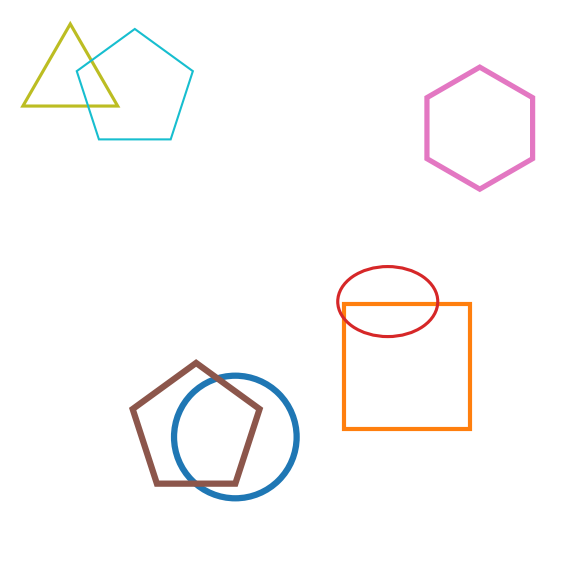[{"shape": "circle", "thickness": 3, "radius": 0.53, "center": [0.408, 0.242]}, {"shape": "square", "thickness": 2, "radius": 0.54, "center": [0.705, 0.364]}, {"shape": "oval", "thickness": 1.5, "radius": 0.43, "center": [0.671, 0.477]}, {"shape": "pentagon", "thickness": 3, "radius": 0.58, "center": [0.34, 0.255]}, {"shape": "hexagon", "thickness": 2.5, "radius": 0.53, "center": [0.831, 0.777]}, {"shape": "triangle", "thickness": 1.5, "radius": 0.47, "center": [0.122, 0.863]}, {"shape": "pentagon", "thickness": 1, "radius": 0.53, "center": [0.233, 0.843]}]